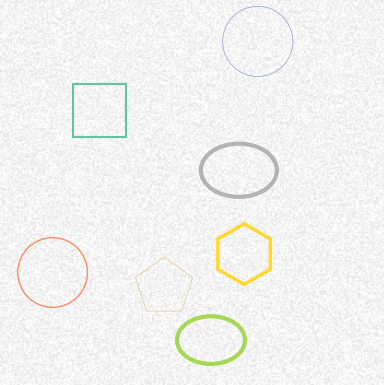[{"shape": "square", "thickness": 1.5, "radius": 0.35, "center": [0.259, 0.713]}, {"shape": "circle", "thickness": 1, "radius": 0.45, "center": [0.137, 0.292]}, {"shape": "circle", "thickness": 0.5, "radius": 0.46, "center": [0.67, 0.892]}, {"shape": "oval", "thickness": 3, "radius": 0.44, "center": [0.548, 0.117]}, {"shape": "hexagon", "thickness": 2.5, "radius": 0.39, "center": [0.634, 0.34]}, {"shape": "pentagon", "thickness": 0.5, "radius": 0.39, "center": [0.426, 0.255]}, {"shape": "oval", "thickness": 3, "radius": 0.49, "center": [0.62, 0.558]}]